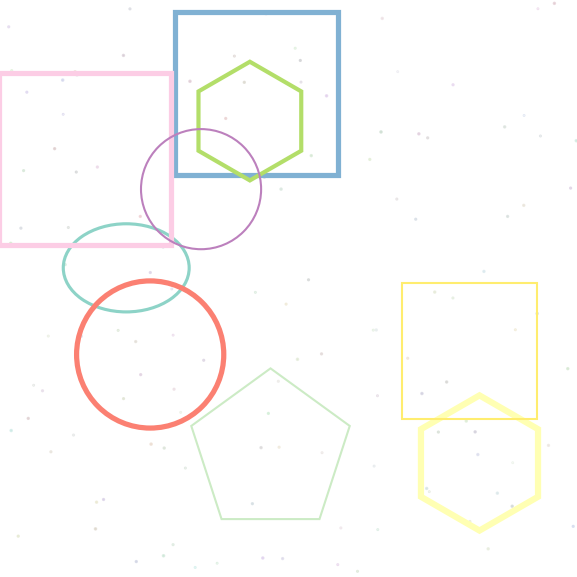[{"shape": "oval", "thickness": 1.5, "radius": 0.55, "center": [0.219, 0.535]}, {"shape": "hexagon", "thickness": 3, "radius": 0.59, "center": [0.83, 0.197]}, {"shape": "circle", "thickness": 2.5, "radius": 0.64, "center": [0.26, 0.385]}, {"shape": "square", "thickness": 2.5, "radius": 0.71, "center": [0.444, 0.838]}, {"shape": "hexagon", "thickness": 2, "radius": 0.51, "center": [0.433, 0.789]}, {"shape": "square", "thickness": 2.5, "radius": 0.74, "center": [0.147, 0.724]}, {"shape": "circle", "thickness": 1, "radius": 0.52, "center": [0.348, 0.672]}, {"shape": "pentagon", "thickness": 1, "radius": 0.72, "center": [0.468, 0.217]}, {"shape": "square", "thickness": 1, "radius": 0.59, "center": [0.813, 0.391]}]